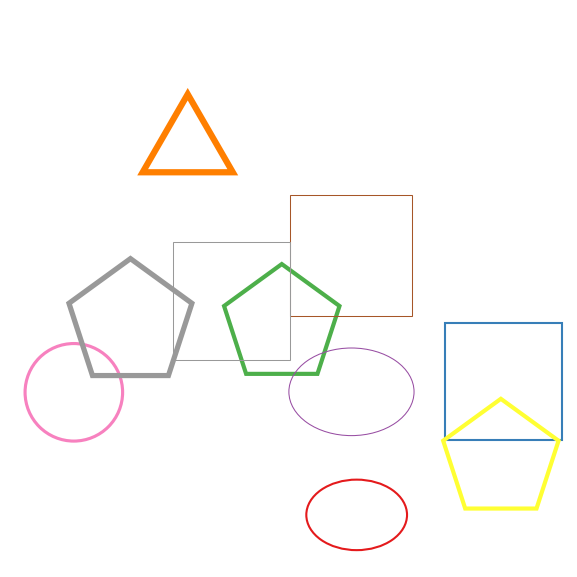[{"shape": "oval", "thickness": 1, "radius": 0.44, "center": [0.618, 0.108]}, {"shape": "square", "thickness": 1, "radius": 0.51, "center": [0.872, 0.338]}, {"shape": "pentagon", "thickness": 2, "radius": 0.53, "center": [0.488, 0.437]}, {"shape": "oval", "thickness": 0.5, "radius": 0.54, "center": [0.609, 0.321]}, {"shape": "triangle", "thickness": 3, "radius": 0.45, "center": [0.325, 0.746]}, {"shape": "pentagon", "thickness": 2, "radius": 0.53, "center": [0.867, 0.204]}, {"shape": "square", "thickness": 0.5, "radius": 0.53, "center": [0.607, 0.557]}, {"shape": "circle", "thickness": 1.5, "radius": 0.42, "center": [0.128, 0.32]}, {"shape": "pentagon", "thickness": 2.5, "radius": 0.56, "center": [0.226, 0.439]}, {"shape": "square", "thickness": 0.5, "radius": 0.51, "center": [0.401, 0.478]}]